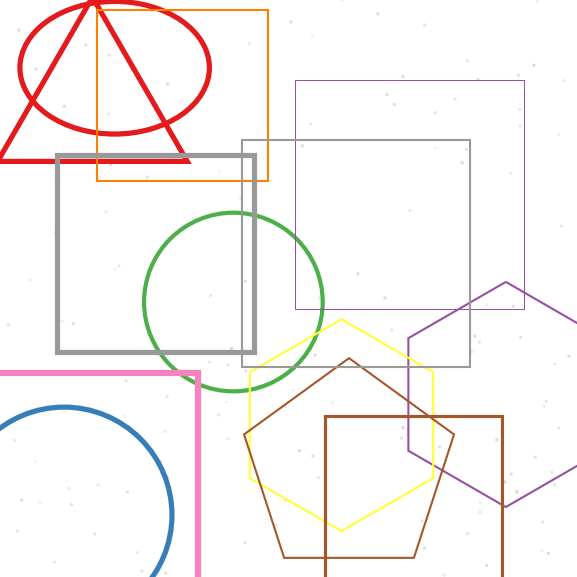[{"shape": "oval", "thickness": 2.5, "radius": 0.82, "center": [0.199, 0.882]}, {"shape": "triangle", "thickness": 2.5, "radius": 0.95, "center": [0.16, 0.814]}, {"shape": "circle", "thickness": 2.5, "radius": 0.93, "center": [0.111, 0.107]}, {"shape": "circle", "thickness": 2, "radius": 0.77, "center": [0.404, 0.476]}, {"shape": "hexagon", "thickness": 1, "radius": 0.97, "center": [0.876, 0.316]}, {"shape": "square", "thickness": 0.5, "radius": 0.99, "center": [0.71, 0.662]}, {"shape": "square", "thickness": 1, "radius": 0.74, "center": [0.316, 0.833]}, {"shape": "hexagon", "thickness": 1, "radius": 0.92, "center": [0.591, 0.263]}, {"shape": "square", "thickness": 1.5, "radius": 0.77, "center": [0.716, 0.125]}, {"shape": "pentagon", "thickness": 1, "radius": 0.96, "center": [0.604, 0.188]}, {"shape": "square", "thickness": 3, "radius": 0.95, "center": [0.154, 0.164]}, {"shape": "square", "thickness": 1, "radius": 0.98, "center": [0.617, 0.56]}, {"shape": "square", "thickness": 2.5, "radius": 0.85, "center": [0.27, 0.56]}]